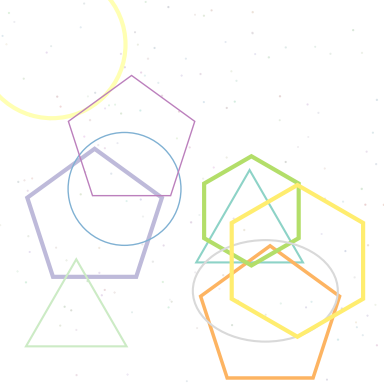[{"shape": "triangle", "thickness": 1.5, "radius": 0.8, "center": [0.648, 0.398]}, {"shape": "circle", "thickness": 3, "radius": 0.96, "center": [0.135, 0.884]}, {"shape": "pentagon", "thickness": 3, "radius": 0.92, "center": [0.246, 0.43]}, {"shape": "circle", "thickness": 1, "radius": 0.73, "center": [0.323, 0.509]}, {"shape": "pentagon", "thickness": 2.5, "radius": 0.95, "center": [0.702, 0.172]}, {"shape": "hexagon", "thickness": 3, "radius": 0.71, "center": [0.653, 0.452]}, {"shape": "oval", "thickness": 1.5, "radius": 0.94, "center": [0.689, 0.245]}, {"shape": "pentagon", "thickness": 1, "radius": 0.86, "center": [0.342, 0.631]}, {"shape": "triangle", "thickness": 1.5, "radius": 0.75, "center": [0.198, 0.176]}, {"shape": "hexagon", "thickness": 3, "radius": 0.99, "center": [0.772, 0.322]}]